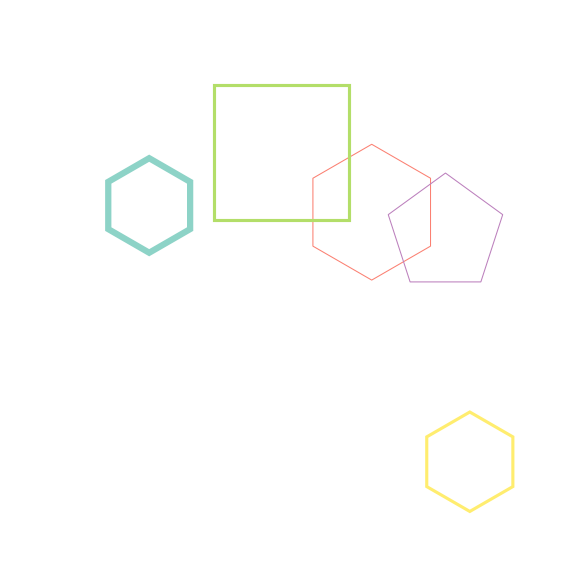[{"shape": "hexagon", "thickness": 3, "radius": 0.41, "center": [0.258, 0.643]}, {"shape": "hexagon", "thickness": 0.5, "radius": 0.59, "center": [0.644, 0.632]}, {"shape": "square", "thickness": 1.5, "radius": 0.59, "center": [0.487, 0.735]}, {"shape": "pentagon", "thickness": 0.5, "radius": 0.52, "center": [0.771, 0.595]}, {"shape": "hexagon", "thickness": 1.5, "radius": 0.43, "center": [0.814, 0.2]}]